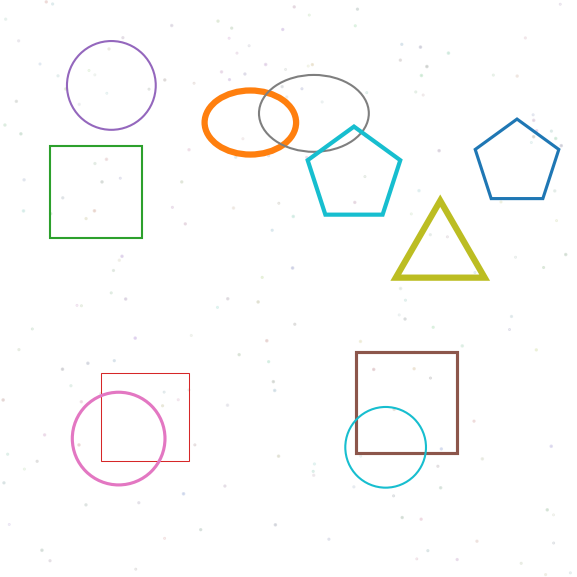[{"shape": "pentagon", "thickness": 1.5, "radius": 0.38, "center": [0.895, 0.717]}, {"shape": "oval", "thickness": 3, "radius": 0.4, "center": [0.434, 0.787]}, {"shape": "square", "thickness": 1, "radius": 0.4, "center": [0.167, 0.667]}, {"shape": "square", "thickness": 0.5, "radius": 0.38, "center": [0.251, 0.277]}, {"shape": "circle", "thickness": 1, "radius": 0.38, "center": [0.193, 0.851]}, {"shape": "square", "thickness": 1.5, "radius": 0.44, "center": [0.705, 0.302]}, {"shape": "circle", "thickness": 1.5, "radius": 0.4, "center": [0.205, 0.24]}, {"shape": "oval", "thickness": 1, "radius": 0.48, "center": [0.544, 0.803]}, {"shape": "triangle", "thickness": 3, "radius": 0.44, "center": [0.762, 0.563]}, {"shape": "circle", "thickness": 1, "radius": 0.35, "center": [0.668, 0.225]}, {"shape": "pentagon", "thickness": 2, "radius": 0.42, "center": [0.613, 0.696]}]